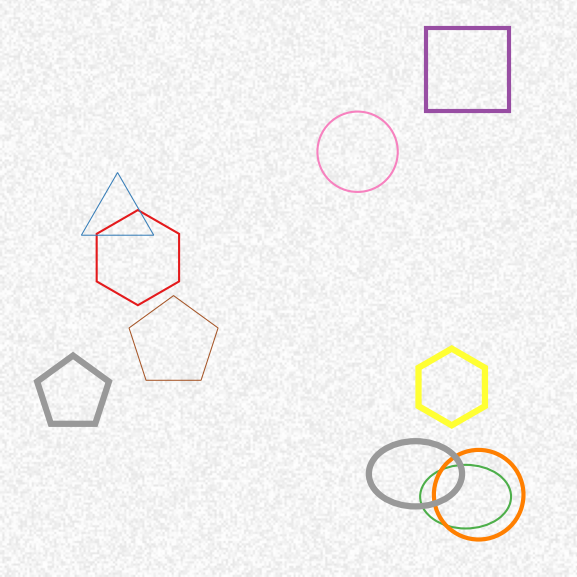[{"shape": "hexagon", "thickness": 1, "radius": 0.41, "center": [0.239, 0.553]}, {"shape": "triangle", "thickness": 0.5, "radius": 0.36, "center": [0.204, 0.628]}, {"shape": "oval", "thickness": 1, "radius": 0.39, "center": [0.806, 0.139]}, {"shape": "square", "thickness": 2, "radius": 0.36, "center": [0.81, 0.879]}, {"shape": "circle", "thickness": 2, "radius": 0.39, "center": [0.829, 0.142]}, {"shape": "hexagon", "thickness": 3, "radius": 0.33, "center": [0.782, 0.329]}, {"shape": "pentagon", "thickness": 0.5, "radius": 0.41, "center": [0.301, 0.406]}, {"shape": "circle", "thickness": 1, "radius": 0.35, "center": [0.619, 0.736]}, {"shape": "pentagon", "thickness": 3, "radius": 0.33, "center": [0.126, 0.318]}, {"shape": "oval", "thickness": 3, "radius": 0.4, "center": [0.719, 0.179]}]